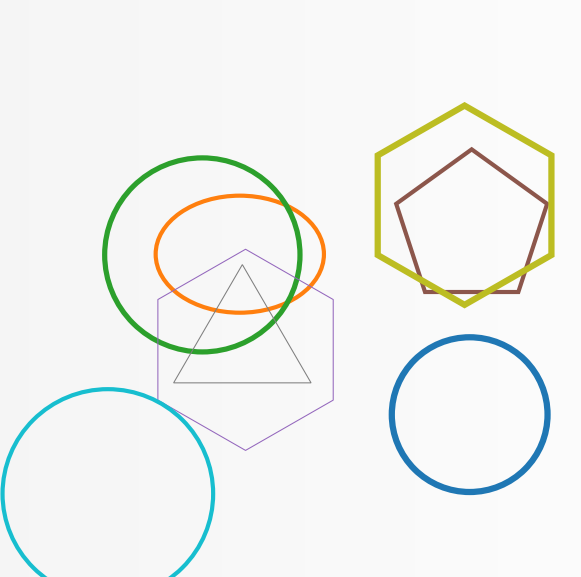[{"shape": "circle", "thickness": 3, "radius": 0.67, "center": [0.808, 0.281]}, {"shape": "oval", "thickness": 2, "radius": 0.72, "center": [0.413, 0.559]}, {"shape": "circle", "thickness": 2.5, "radius": 0.84, "center": [0.348, 0.558]}, {"shape": "hexagon", "thickness": 0.5, "radius": 0.87, "center": [0.422, 0.393]}, {"shape": "pentagon", "thickness": 2, "radius": 0.68, "center": [0.811, 0.604]}, {"shape": "triangle", "thickness": 0.5, "radius": 0.68, "center": [0.417, 0.404]}, {"shape": "hexagon", "thickness": 3, "radius": 0.86, "center": [0.799, 0.644]}, {"shape": "circle", "thickness": 2, "radius": 0.91, "center": [0.186, 0.144]}]